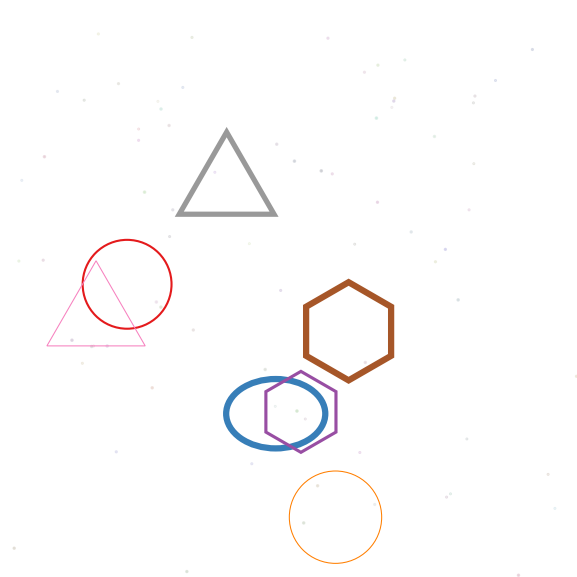[{"shape": "circle", "thickness": 1, "radius": 0.38, "center": [0.22, 0.507]}, {"shape": "oval", "thickness": 3, "radius": 0.43, "center": [0.477, 0.283]}, {"shape": "hexagon", "thickness": 1.5, "radius": 0.35, "center": [0.521, 0.286]}, {"shape": "circle", "thickness": 0.5, "radius": 0.4, "center": [0.581, 0.104]}, {"shape": "hexagon", "thickness": 3, "radius": 0.42, "center": [0.604, 0.425]}, {"shape": "triangle", "thickness": 0.5, "radius": 0.49, "center": [0.166, 0.449]}, {"shape": "triangle", "thickness": 2.5, "radius": 0.47, "center": [0.392, 0.676]}]